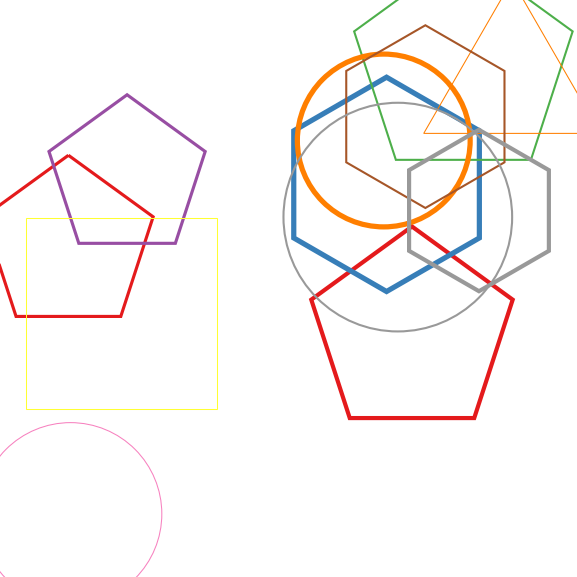[{"shape": "pentagon", "thickness": 1.5, "radius": 0.77, "center": [0.118, 0.576]}, {"shape": "pentagon", "thickness": 2, "radius": 0.92, "center": [0.713, 0.424]}, {"shape": "hexagon", "thickness": 2.5, "radius": 0.93, "center": [0.669, 0.68]}, {"shape": "pentagon", "thickness": 1, "radius": 0.99, "center": [0.802, 0.883]}, {"shape": "pentagon", "thickness": 1.5, "radius": 0.71, "center": [0.22, 0.693]}, {"shape": "triangle", "thickness": 0.5, "radius": 0.88, "center": [0.887, 0.857]}, {"shape": "circle", "thickness": 2.5, "radius": 0.75, "center": [0.665, 0.756]}, {"shape": "square", "thickness": 0.5, "radius": 0.83, "center": [0.21, 0.456]}, {"shape": "hexagon", "thickness": 1, "radius": 0.79, "center": [0.737, 0.797]}, {"shape": "circle", "thickness": 0.5, "radius": 0.79, "center": [0.122, 0.109]}, {"shape": "hexagon", "thickness": 2, "radius": 0.7, "center": [0.829, 0.635]}, {"shape": "circle", "thickness": 1, "radius": 0.99, "center": [0.689, 0.623]}]